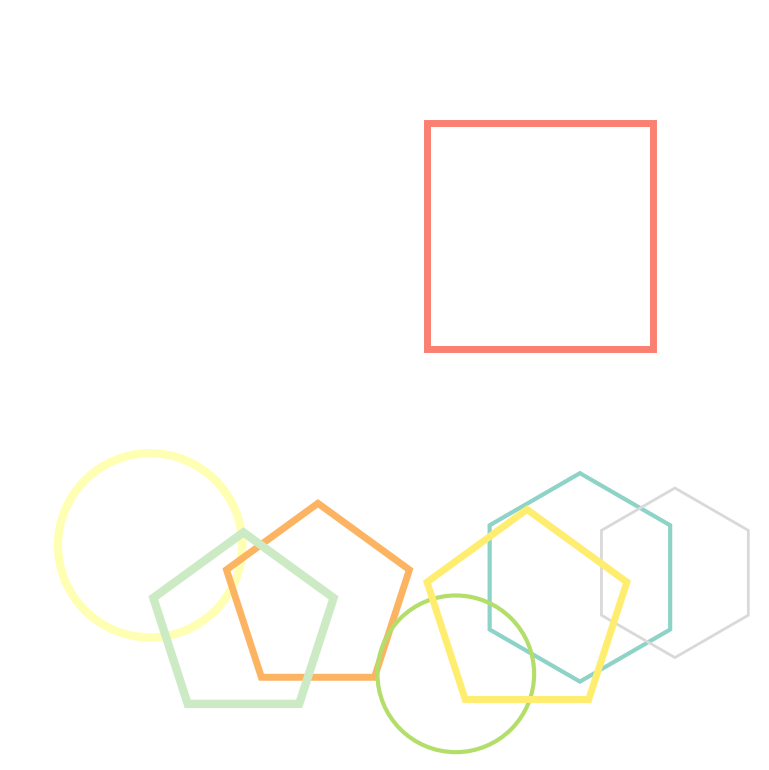[{"shape": "hexagon", "thickness": 1.5, "radius": 0.68, "center": [0.753, 0.25]}, {"shape": "circle", "thickness": 3, "radius": 0.6, "center": [0.195, 0.292]}, {"shape": "square", "thickness": 2.5, "radius": 0.73, "center": [0.701, 0.693]}, {"shape": "pentagon", "thickness": 2.5, "radius": 0.62, "center": [0.413, 0.221]}, {"shape": "circle", "thickness": 1.5, "radius": 0.51, "center": [0.592, 0.125]}, {"shape": "hexagon", "thickness": 1, "radius": 0.55, "center": [0.876, 0.256]}, {"shape": "pentagon", "thickness": 3, "radius": 0.62, "center": [0.316, 0.185]}, {"shape": "pentagon", "thickness": 2.5, "radius": 0.68, "center": [0.684, 0.202]}]